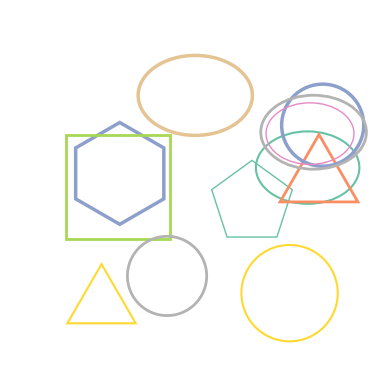[{"shape": "oval", "thickness": 1.5, "radius": 0.67, "center": [0.799, 0.565]}, {"shape": "pentagon", "thickness": 1, "radius": 0.55, "center": [0.655, 0.473]}, {"shape": "triangle", "thickness": 2, "radius": 0.58, "center": [0.829, 0.534]}, {"shape": "circle", "thickness": 2.5, "radius": 0.53, "center": [0.838, 0.675]}, {"shape": "hexagon", "thickness": 2.5, "radius": 0.66, "center": [0.311, 0.55]}, {"shape": "oval", "thickness": 1, "radius": 0.57, "center": [0.805, 0.653]}, {"shape": "square", "thickness": 2, "radius": 0.68, "center": [0.306, 0.514]}, {"shape": "triangle", "thickness": 1.5, "radius": 0.51, "center": [0.264, 0.211]}, {"shape": "circle", "thickness": 1.5, "radius": 0.63, "center": [0.752, 0.239]}, {"shape": "oval", "thickness": 2.5, "radius": 0.74, "center": [0.507, 0.752]}, {"shape": "circle", "thickness": 2, "radius": 0.51, "center": [0.434, 0.283]}, {"shape": "oval", "thickness": 2, "radius": 0.69, "center": [0.815, 0.657]}]